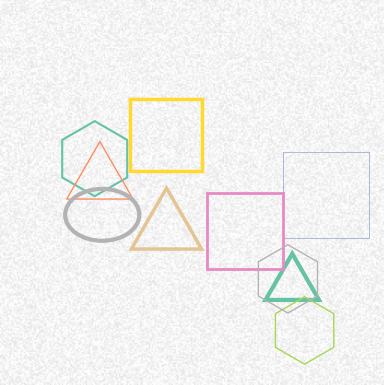[{"shape": "hexagon", "thickness": 1.5, "radius": 0.49, "center": [0.246, 0.588]}, {"shape": "triangle", "thickness": 3, "radius": 0.4, "center": [0.759, 0.261]}, {"shape": "triangle", "thickness": 1, "radius": 0.5, "center": [0.259, 0.533]}, {"shape": "square", "thickness": 0.5, "radius": 0.56, "center": [0.848, 0.494]}, {"shape": "square", "thickness": 2, "radius": 0.49, "center": [0.637, 0.4]}, {"shape": "hexagon", "thickness": 1, "radius": 0.44, "center": [0.791, 0.142]}, {"shape": "square", "thickness": 2.5, "radius": 0.47, "center": [0.432, 0.65]}, {"shape": "triangle", "thickness": 2.5, "radius": 0.53, "center": [0.433, 0.406]}, {"shape": "oval", "thickness": 3, "radius": 0.48, "center": [0.266, 0.442]}, {"shape": "hexagon", "thickness": 1, "radius": 0.44, "center": [0.748, 0.276]}]